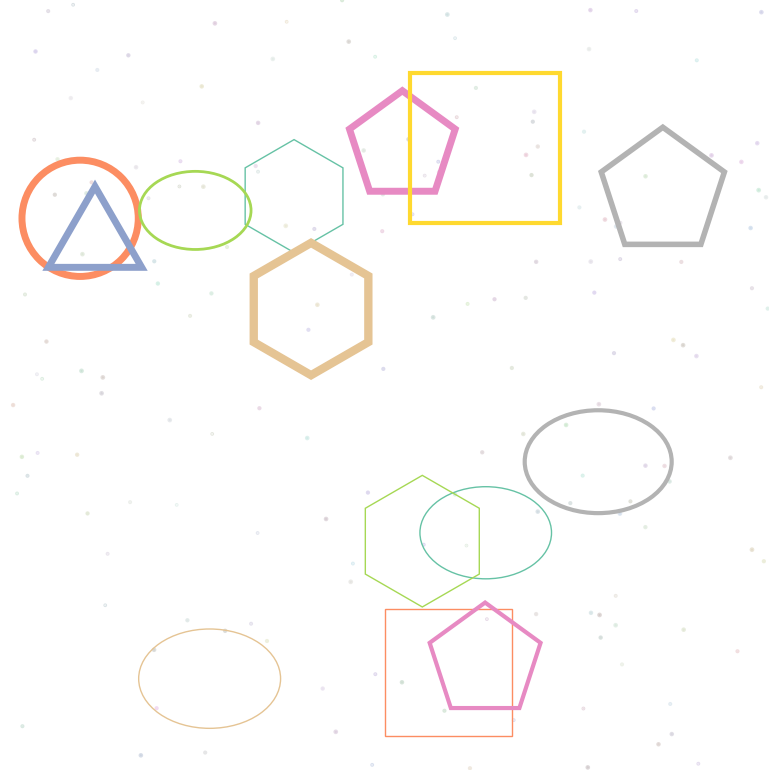[{"shape": "hexagon", "thickness": 0.5, "radius": 0.37, "center": [0.382, 0.745]}, {"shape": "oval", "thickness": 0.5, "radius": 0.43, "center": [0.631, 0.308]}, {"shape": "circle", "thickness": 2.5, "radius": 0.38, "center": [0.104, 0.716]}, {"shape": "square", "thickness": 0.5, "radius": 0.41, "center": [0.582, 0.127]}, {"shape": "triangle", "thickness": 2.5, "radius": 0.35, "center": [0.123, 0.688]}, {"shape": "pentagon", "thickness": 1.5, "radius": 0.38, "center": [0.63, 0.142]}, {"shape": "pentagon", "thickness": 2.5, "radius": 0.36, "center": [0.523, 0.81]}, {"shape": "hexagon", "thickness": 0.5, "radius": 0.43, "center": [0.548, 0.297]}, {"shape": "oval", "thickness": 1, "radius": 0.36, "center": [0.254, 0.727]}, {"shape": "square", "thickness": 1.5, "radius": 0.49, "center": [0.63, 0.808]}, {"shape": "oval", "thickness": 0.5, "radius": 0.46, "center": [0.272, 0.119]}, {"shape": "hexagon", "thickness": 3, "radius": 0.43, "center": [0.404, 0.599]}, {"shape": "oval", "thickness": 1.5, "radius": 0.48, "center": [0.777, 0.4]}, {"shape": "pentagon", "thickness": 2, "radius": 0.42, "center": [0.861, 0.751]}]